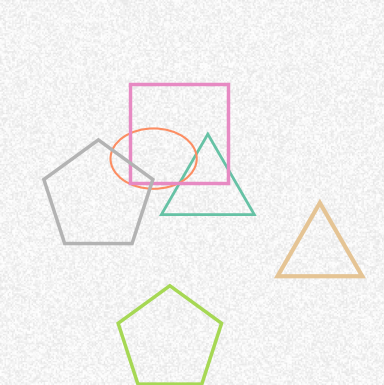[{"shape": "triangle", "thickness": 2, "radius": 0.7, "center": [0.54, 0.512]}, {"shape": "oval", "thickness": 1.5, "radius": 0.56, "center": [0.399, 0.588]}, {"shape": "square", "thickness": 2.5, "radius": 0.64, "center": [0.465, 0.654]}, {"shape": "pentagon", "thickness": 2.5, "radius": 0.71, "center": [0.441, 0.117]}, {"shape": "triangle", "thickness": 3, "radius": 0.64, "center": [0.831, 0.346]}, {"shape": "pentagon", "thickness": 2.5, "radius": 0.74, "center": [0.256, 0.488]}]